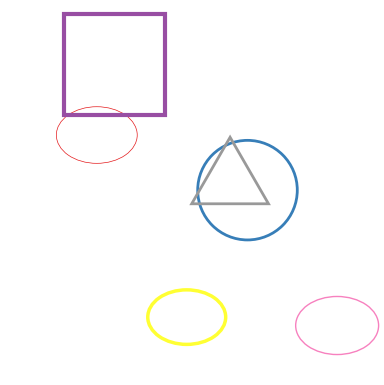[{"shape": "oval", "thickness": 0.5, "radius": 0.53, "center": [0.251, 0.649]}, {"shape": "circle", "thickness": 2, "radius": 0.65, "center": [0.643, 0.506]}, {"shape": "square", "thickness": 3, "radius": 0.66, "center": [0.298, 0.833]}, {"shape": "oval", "thickness": 2.5, "radius": 0.51, "center": [0.485, 0.176]}, {"shape": "oval", "thickness": 1, "radius": 0.54, "center": [0.876, 0.155]}, {"shape": "triangle", "thickness": 2, "radius": 0.58, "center": [0.598, 0.528]}]